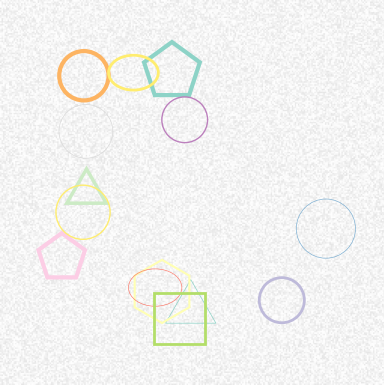[{"shape": "triangle", "thickness": 0.5, "radius": 0.38, "center": [0.495, 0.198]}, {"shape": "pentagon", "thickness": 3, "radius": 0.38, "center": [0.447, 0.815]}, {"shape": "hexagon", "thickness": 1.5, "radius": 0.41, "center": [0.421, 0.243]}, {"shape": "circle", "thickness": 2, "radius": 0.29, "center": [0.732, 0.22]}, {"shape": "oval", "thickness": 0.5, "radius": 0.35, "center": [0.403, 0.253]}, {"shape": "circle", "thickness": 0.5, "radius": 0.38, "center": [0.846, 0.406]}, {"shape": "circle", "thickness": 3, "radius": 0.32, "center": [0.218, 0.803]}, {"shape": "square", "thickness": 2, "radius": 0.33, "center": [0.467, 0.173]}, {"shape": "pentagon", "thickness": 3, "radius": 0.32, "center": [0.16, 0.331]}, {"shape": "circle", "thickness": 0.5, "radius": 0.35, "center": [0.223, 0.659]}, {"shape": "circle", "thickness": 1, "radius": 0.3, "center": [0.48, 0.689]}, {"shape": "triangle", "thickness": 2.5, "radius": 0.3, "center": [0.225, 0.502]}, {"shape": "circle", "thickness": 1, "radius": 0.35, "center": [0.216, 0.449]}, {"shape": "oval", "thickness": 2, "radius": 0.32, "center": [0.347, 0.811]}]